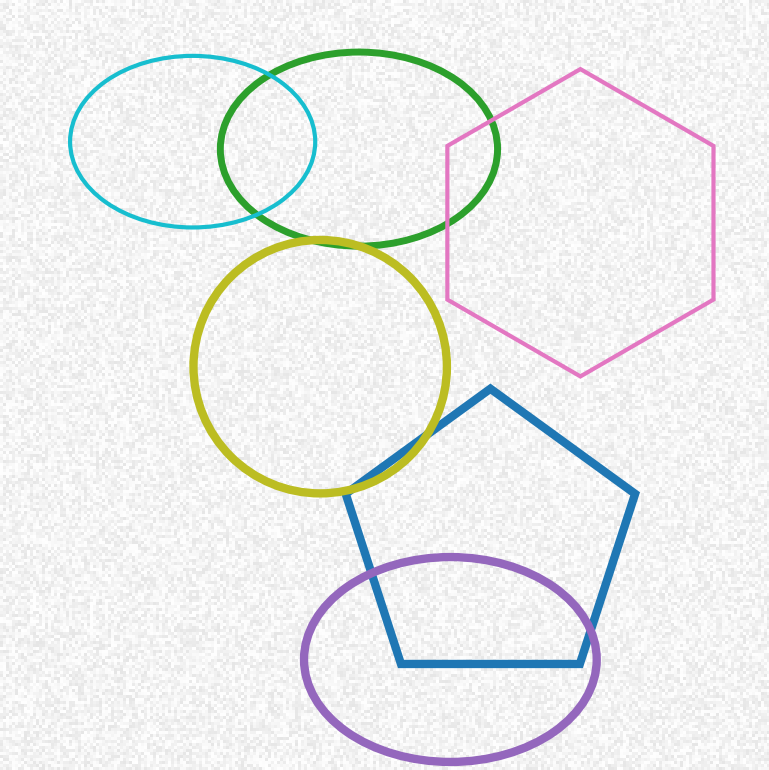[{"shape": "pentagon", "thickness": 3, "radius": 0.99, "center": [0.637, 0.298]}, {"shape": "oval", "thickness": 2.5, "radius": 0.9, "center": [0.466, 0.806]}, {"shape": "oval", "thickness": 3, "radius": 0.95, "center": [0.585, 0.144]}, {"shape": "hexagon", "thickness": 1.5, "radius": 1.0, "center": [0.754, 0.711]}, {"shape": "circle", "thickness": 3, "radius": 0.82, "center": [0.416, 0.524]}, {"shape": "oval", "thickness": 1.5, "radius": 0.8, "center": [0.25, 0.816]}]